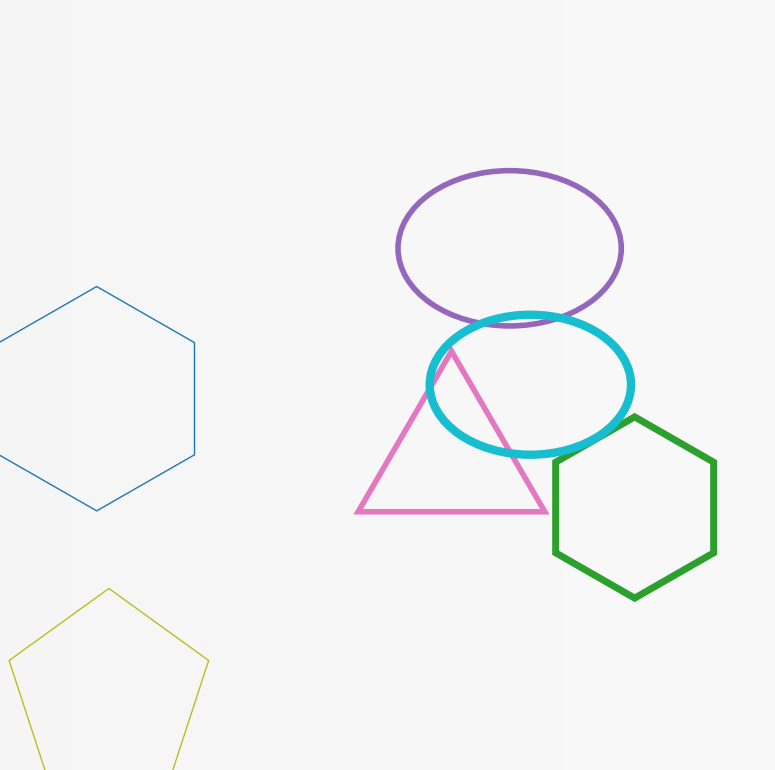[{"shape": "hexagon", "thickness": 0.5, "radius": 0.73, "center": [0.125, 0.482]}, {"shape": "hexagon", "thickness": 2.5, "radius": 0.59, "center": [0.819, 0.341]}, {"shape": "oval", "thickness": 2, "radius": 0.72, "center": [0.658, 0.678]}, {"shape": "triangle", "thickness": 2, "radius": 0.7, "center": [0.583, 0.405]}, {"shape": "pentagon", "thickness": 0.5, "radius": 0.68, "center": [0.14, 0.1]}, {"shape": "oval", "thickness": 3, "radius": 0.65, "center": [0.684, 0.5]}]